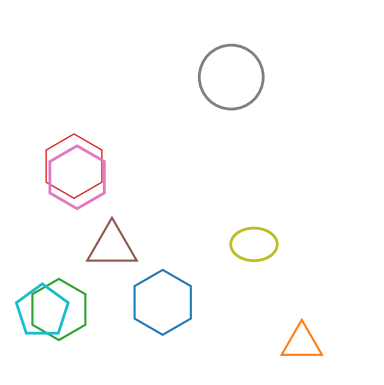[{"shape": "hexagon", "thickness": 1.5, "radius": 0.42, "center": [0.423, 0.215]}, {"shape": "triangle", "thickness": 1.5, "radius": 0.3, "center": [0.784, 0.109]}, {"shape": "hexagon", "thickness": 1.5, "radius": 0.4, "center": [0.153, 0.196]}, {"shape": "hexagon", "thickness": 1, "radius": 0.42, "center": [0.192, 0.569]}, {"shape": "triangle", "thickness": 1.5, "radius": 0.37, "center": [0.291, 0.36]}, {"shape": "hexagon", "thickness": 2, "radius": 0.41, "center": [0.2, 0.54]}, {"shape": "circle", "thickness": 2, "radius": 0.42, "center": [0.601, 0.8]}, {"shape": "oval", "thickness": 2, "radius": 0.3, "center": [0.66, 0.365]}, {"shape": "pentagon", "thickness": 2, "radius": 0.35, "center": [0.11, 0.192]}]